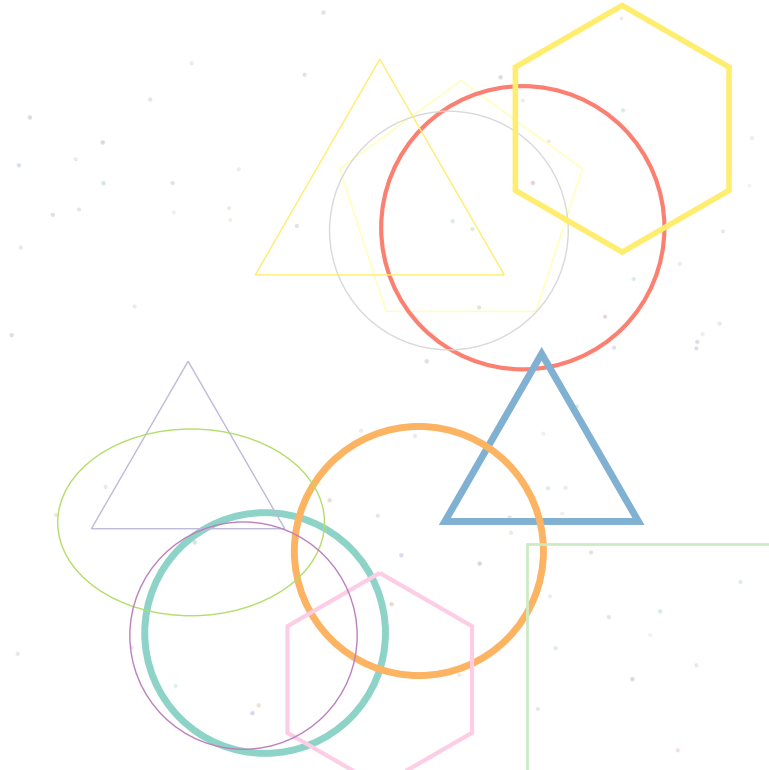[{"shape": "circle", "thickness": 2.5, "radius": 0.78, "center": [0.344, 0.178]}, {"shape": "pentagon", "thickness": 0.5, "radius": 0.83, "center": [0.599, 0.73]}, {"shape": "triangle", "thickness": 0.5, "radius": 0.72, "center": [0.244, 0.386]}, {"shape": "circle", "thickness": 1.5, "radius": 0.92, "center": [0.679, 0.704]}, {"shape": "triangle", "thickness": 2.5, "radius": 0.73, "center": [0.703, 0.395]}, {"shape": "circle", "thickness": 2.5, "radius": 0.81, "center": [0.544, 0.284]}, {"shape": "oval", "thickness": 0.5, "radius": 0.87, "center": [0.248, 0.322]}, {"shape": "hexagon", "thickness": 1.5, "radius": 0.69, "center": [0.493, 0.118]}, {"shape": "circle", "thickness": 0.5, "radius": 0.77, "center": [0.583, 0.701]}, {"shape": "circle", "thickness": 0.5, "radius": 0.74, "center": [0.316, 0.175]}, {"shape": "square", "thickness": 1, "radius": 0.89, "center": [0.862, 0.115]}, {"shape": "hexagon", "thickness": 2, "radius": 0.8, "center": [0.808, 0.833]}, {"shape": "triangle", "thickness": 0.5, "radius": 0.93, "center": [0.493, 0.736]}]